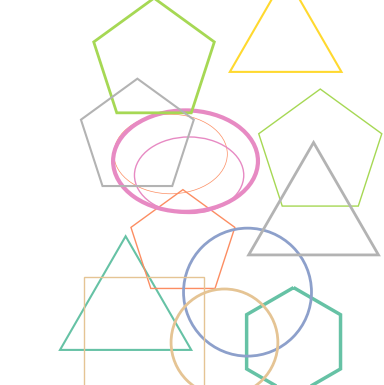[{"shape": "hexagon", "thickness": 2.5, "radius": 0.7, "center": [0.763, 0.112]}, {"shape": "triangle", "thickness": 1.5, "radius": 0.98, "center": [0.326, 0.19]}, {"shape": "oval", "thickness": 0.5, "radius": 0.74, "center": [0.443, 0.6]}, {"shape": "pentagon", "thickness": 1, "radius": 0.71, "center": [0.475, 0.366]}, {"shape": "circle", "thickness": 2, "radius": 0.83, "center": [0.643, 0.241]}, {"shape": "oval", "thickness": 1, "radius": 0.71, "center": [0.491, 0.545]}, {"shape": "oval", "thickness": 3, "radius": 0.94, "center": [0.482, 0.582]}, {"shape": "pentagon", "thickness": 1, "radius": 0.84, "center": [0.832, 0.601]}, {"shape": "pentagon", "thickness": 2, "radius": 0.82, "center": [0.4, 0.84]}, {"shape": "triangle", "thickness": 1.5, "radius": 0.84, "center": [0.742, 0.897]}, {"shape": "square", "thickness": 1, "radius": 0.78, "center": [0.373, 0.125]}, {"shape": "circle", "thickness": 2, "radius": 0.69, "center": [0.583, 0.111]}, {"shape": "triangle", "thickness": 2, "radius": 0.97, "center": [0.814, 0.435]}, {"shape": "pentagon", "thickness": 1.5, "radius": 0.77, "center": [0.357, 0.642]}]